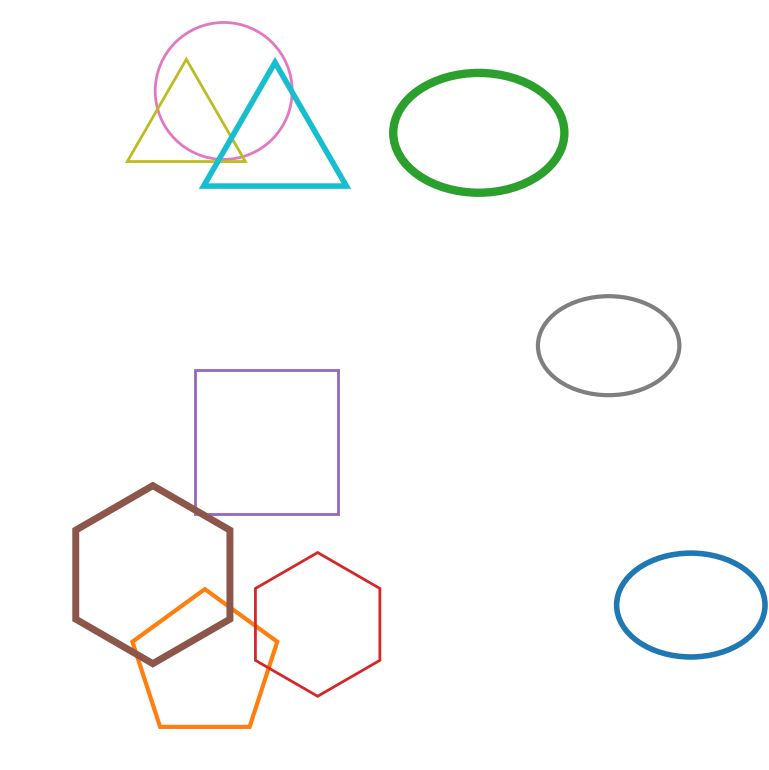[{"shape": "oval", "thickness": 2, "radius": 0.48, "center": [0.897, 0.214]}, {"shape": "pentagon", "thickness": 1.5, "radius": 0.49, "center": [0.266, 0.136]}, {"shape": "oval", "thickness": 3, "radius": 0.56, "center": [0.622, 0.828]}, {"shape": "hexagon", "thickness": 1, "radius": 0.47, "center": [0.413, 0.189]}, {"shape": "square", "thickness": 1, "radius": 0.47, "center": [0.346, 0.426]}, {"shape": "hexagon", "thickness": 2.5, "radius": 0.58, "center": [0.198, 0.254]}, {"shape": "circle", "thickness": 1, "radius": 0.44, "center": [0.291, 0.882]}, {"shape": "oval", "thickness": 1.5, "radius": 0.46, "center": [0.79, 0.551]}, {"shape": "triangle", "thickness": 1, "radius": 0.44, "center": [0.242, 0.834]}, {"shape": "triangle", "thickness": 2, "radius": 0.54, "center": [0.357, 0.812]}]